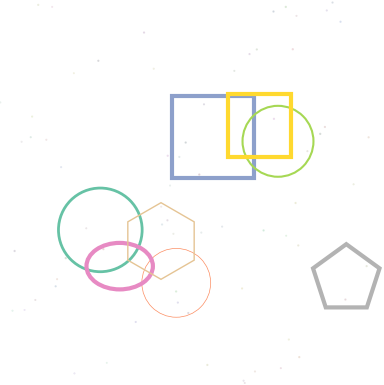[{"shape": "circle", "thickness": 2, "radius": 0.54, "center": [0.261, 0.403]}, {"shape": "circle", "thickness": 0.5, "radius": 0.45, "center": [0.458, 0.265]}, {"shape": "square", "thickness": 3, "radius": 0.54, "center": [0.554, 0.644]}, {"shape": "oval", "thickness": 3, "radius": 0.43, "center": [0.311, 0.309]}, {"shape": "circle", "thickness": 1.5, "radius": 0.46, "center": [0.722, 0.633]}, {"shape": "square", "thickness": 3, "radius": 0.41, "center": [0.673, 0.675]}, {"shape": "hexagon", "thickness": 1, "radius": 0.5, "center": [0.418, 0.374]}, {"shape": "pentagon", "thickness": 3, "radius": 0.45, "center": [0.899, 0.275]}]